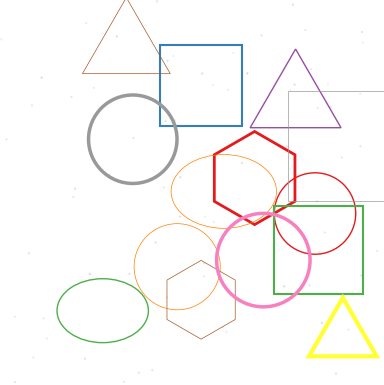[{"shape": "hexagon", "thickness": 2, "radius": 0.6, "center": [0.661, 0.538]}, {"shape": "circle", "thickness": 1, "radius": 0.53, "center": [0.818, 0.445]}, {"shape": "square", "thickness": 1.5, "radius": 0.53, "center": [0.523, 0.778]}, {"shape": "oval", "thickness": 1, "radius": 0.59, "center": [0.267, 0.193]}, {"shape": "square", "thickness": 1.5, "radius": 0.57, "center": [0.827, 0.351]}, {"shape": "triangle", "thickness": 1, "radius": 0.68, "center": [0.768, 0.736]}, {"shape": "oval", "thickness": 0.5, "radius": 0.68, "center": [0.581, 0.503]}, {"shape": "circle", "thickness": 0.5, "radius": 0.56, "center": [0.46, 0.307]}, {"shape": "triangle", "thickness": 3, "radius": 0.51, "center": [0.89, 0.125]}, {"shape": "hexagon", "thickness": 0.5, "radius": 0.51, "center": [0.522, 0.221]}, {"shape": "triangle", "thickness": 0.5, "radius": 0.66, "center": [0.328, 0.875]}, {"shape": "circle", "thickness": 2.5, "radius": 0.61, "center": [0.684, 0.324]}, {"shape": "circle", "thickness": 2.5, "radius": 0.57, "center": [0.345, 0.638]}, {"shape": "square", "thickness": 0.5, "radius": 0.72, "center": [0.892, 0.621]}]